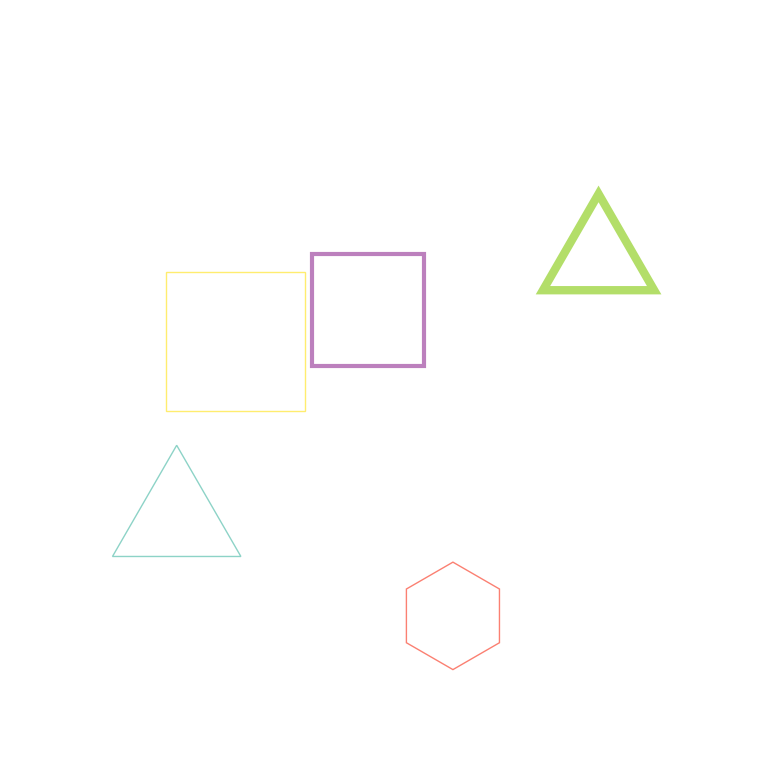[{"shape": "triangle", "thickness": 0.5, "radius": 0.48, "center": [0.229, 0.325]}, {"shape": "hexagon", "thickness": 0.5, "radius": 0.35, "center": [0.588, 0.2]}, {"shape": "triangle", "thickness": 3, "radius": 0.42, "center": [0.777, 0.665]}, {"shape": "square", "thickness": 1.5, "radius": 0.36, "center": [0.477, 0.597]}, {"shape": "square", "thickness": 0.5, "radius": 0.45, "center": [0.306, 0.556]}]